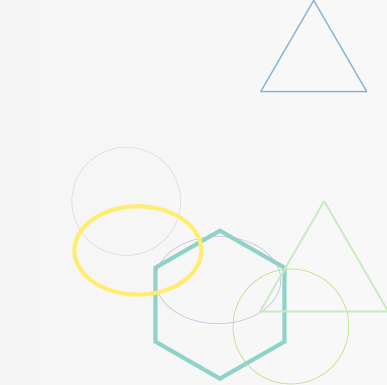[{"shape": "hexagon", "thickness": 3, "radius": 0.96, "center": [0.568, 0.209]}, {"shape": "oval", "thickness": 0.5, "radius": 0.81, "center": [0.563, 0.273]}, {"shape": "triangle", "thickness": 1, "radius": 0.79, "center": [0.81, 0.841]}, {"shape": "circle", "thickness": 0.5, "radius": 0.75, "center": [0.751, 0.152]}, {"shape": "circle", "thickness": 0.5, "radius": 0.7, "center": [0.326, 0.477]}, {"shape": "triangle", "thickness": 1.5, "radius": 0.95, "center": [0.837, 0.286]}, {"shape": "oval", "thickness": 3, "radius": 0.82, "center": [0.356, 0.349]}]